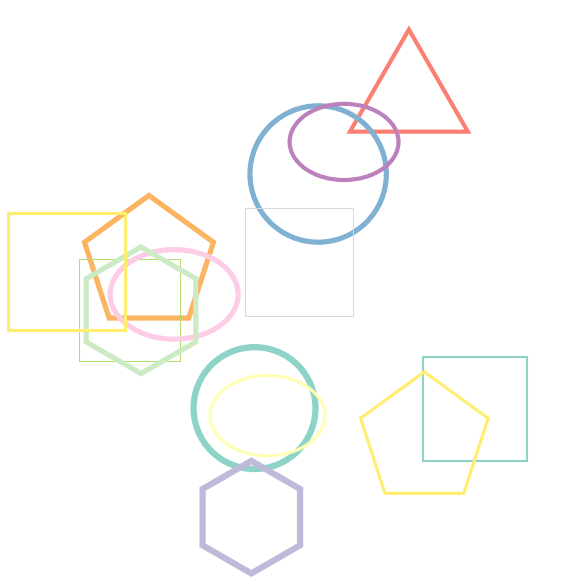[{"shape": "circle", "thickness": 3, "radius": 0.53, "center": [0.441, 0.292]}, {"shape": "square", "thickness": 1, "radius": 0.45, "center": [0.822, 0.291]}, {"shape": "oval", "thickness": 1.5, "radius": 0.5, "center": [0.463, 0.279]}, {"shape": "hexagon", "thickness": 3, "radius": 0.49, "center": [0.435, 0.104]}, {"shape": "triangle", "thickness": 2, "radius": 0.59, "center": [0.708, 0.83]}, {"shape": "circle", "thickness": 2.5, "radius": 0.59, "center": [0.551, 0.698]}, {"shape": "pentagon", "thickness": 2.5, "radius": 0.59, "center": [0.258, 0.543]}, {"shape": "square", "thickness": 0.5, "radius": 0.44, "center": [0.224, 0.462]}, {"shape": "oval", "thickness": 2.5, "radius": 0.55, "center": [0.302, 0.489]}, {"shape": "square", "thickness": 0.5, "radius": 0.47, "center": [0.517, 0.546]}, {"shape": "oval", "thickness": 2, "radius": 0.47, "center": [0.596, 0.753]}, {"shape": "hexagon", "thickness": 2.5, "radius": 0.55, "center": [0.244, 0.462]}, {"shape": "square", "thickness": 1.5, "radius": 0.51, "center": [0.116, 0.53]}, {"shape": "pentagon", "thickness": 1.5, "radius": 0.58, "center": [0.735, 0.239]}]